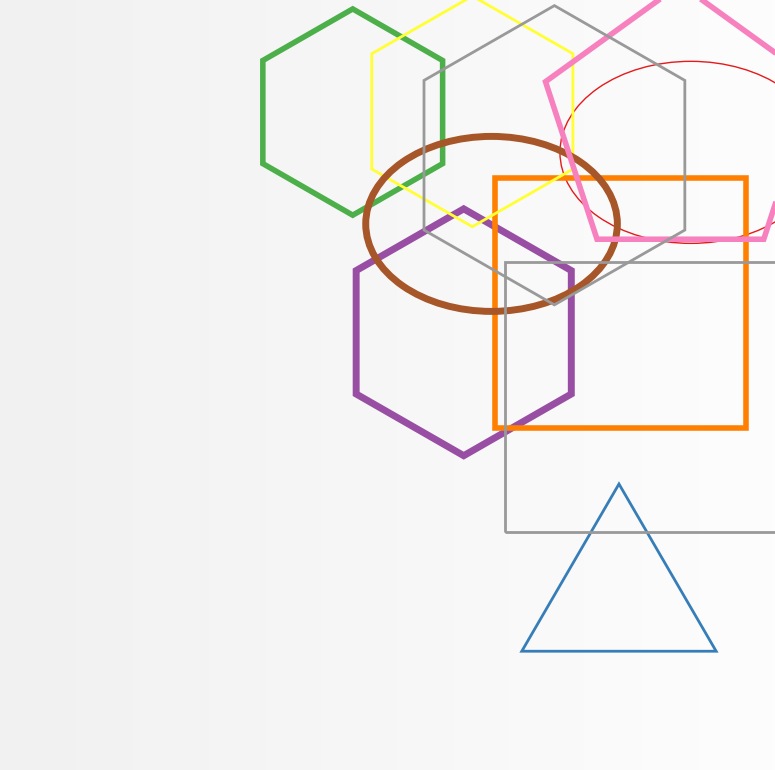[{"shape": "oval", "thickness": 0.5, "radius": 0.84, "center": [0.891, 0.802]}, {"shape": "triangle", "thickness": 1, "radius": 0.72, "center": [0.799, 0.227]}, {"shape": "hexagon", "thickness": 2, "radius": 0.67, "center": [0.455, 0.854]}, {"shape": "hexagon", "thickness": 2.5, "radius": 0.8, "center": [0.598, 0.568]}, {"shape": "square", "thickness": 2, "radius": 0.81, "center": [0.801, 0.606]}, {"shape": "hexagon", "thickness": 1, "radius": 0.75, "center": [0.609, 0.855]}, {"shape": "oval", "thickness": 2.5, "radius": 0.81, "center": [0.634, 0.709]}, {"shape": "pentagon", "thickness": 2, "radius": 0.91, "center": [0.878, 0.837]}, {"shape": "square", "thickness": 1, "radius": 0.88, "center": [0.827, 0.485]}, {"shape": "hexagon", "thickness": 1, "radius": 0.97, "center": [0.715, 0.798]}]